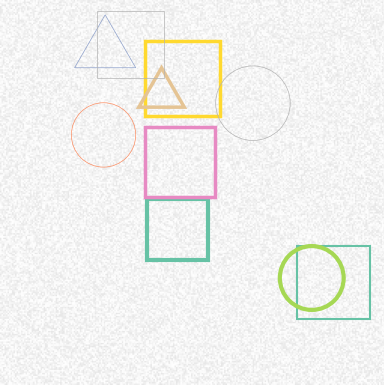[{"shape": "square", "thickness": 3, "radius": 0.4, "center": [0.46, 0.405]}, {"shape": "square", "thickness": 1.5, "radius": 0.47, "center": [0.866, 0.267]}, {"shape": "circle", "thickness": 0.5, "radius": 0.42, "center": [0.269, 0.65]}, {"shape": "triangle", "thickness": 0.5, "radius": 0.46, "center": [0.273, 0.87]}, {"shape": "square", "thickness": 2.5, "radius": 0.45, "center": [0.467, 0.58]}, {"shape": "circle", "thickness": 3, "radius": 0.41, "center": [0.81, 0.278]}, {"shape": "square", "thickness": 2.5, "radius": 0.49, "center": [0.475, 0.797]}, {"shape": "triangle", "thickness": 2.5, "radius": 0.34, "center": [0.42, 0.756]}, {"shape": "square", "thickness": 0.5, "radius": 0.43, "center": [0.339, 0.884]}, {"shape": "circle", "thickness": 0.5, "radius": 0.48, "center": [0.657, 0.732]}]